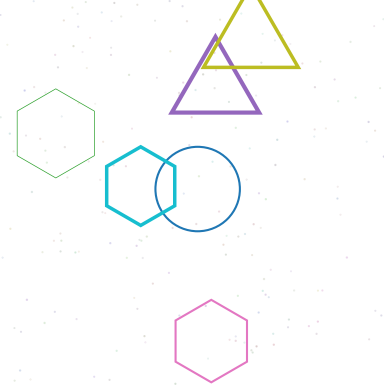[{"shape": "circle", "thickness": 1.5, "radius": 0.55, "center": [0.513, 0.509]}, {"shape": "hexagon", "thickness": 0.5, "radius": 0.58, "center": [0.145, 0.654]}, {"shape": "triangle", "thickness": 3, "radius": 0.65, "center": [0.56, 0.773]}, {"shape": "hexagon", "thickness": 1.5, "radius": 0.54, "center": [0.549, 0.114]}, {"shape": "triangle", "thickness": 2.5, "radius": 0.71, "center": [0.652, 0.896]}, {"shape": "hexagon", "thickness": 2.5, "radius": 0.51, "center": [0.365, 0.517]}]